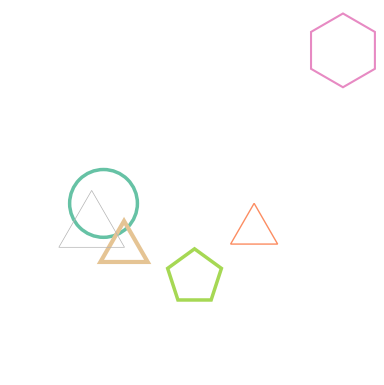[{"shape": "circle", "thickness": 2.5, "radius": 0.44, "center": [0.269, 0.472]}, {"shape": "triangle", "thickness": 1, "radius": 0.35, "center": [0.66, 0.401]}, {"shape": "hexagon", "thickness": 1.5, "radius": 0.48, "center": [0.891, 0.869]}, {"shape": "pentagon", "thickness": 2.5, "radius": 0.37, "center": [0.505, 0.28]}, {"shape": "triangle", "thickness": 3, "radius": 0.35, "center": [0.322, 0.355]}, {"shape": "triangle", "thickness": 0.5, "radius": 0.49, "center": [0.238, 0.407]}]